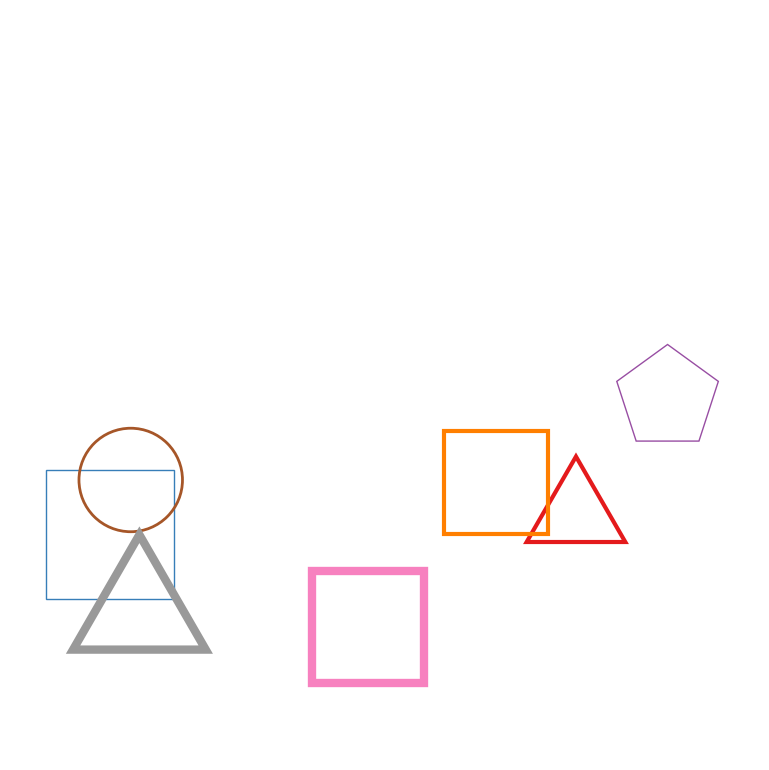[{"shape": "triangle", "thickness": 1.5, "radius": 0.37, "center": [0.748, 0.333]}, {"shape": "square", "thickness": 0.5, "radius": 0.42, "center": [0.143, 0.306]}, {"shape": "pentagon", "thickness": 0.5, "radius": 0.35, "center": [0.867, 0.483]}, {"shape": "square", "thickness": 1.5, "radius": 0.34, "center": [0.644, 0.373]}, {"shape": "circle", "thickness": 1, "radius": 0.34, "center": [0.17, 0.377]}, {"shape": "square", "thickness": 3, "radius": 0.36, "center": [0.478, 0.186]}, {"shape": "triangle", "thickness": 3, "radius": 0.5, "center": [0.181, 0.206]}]